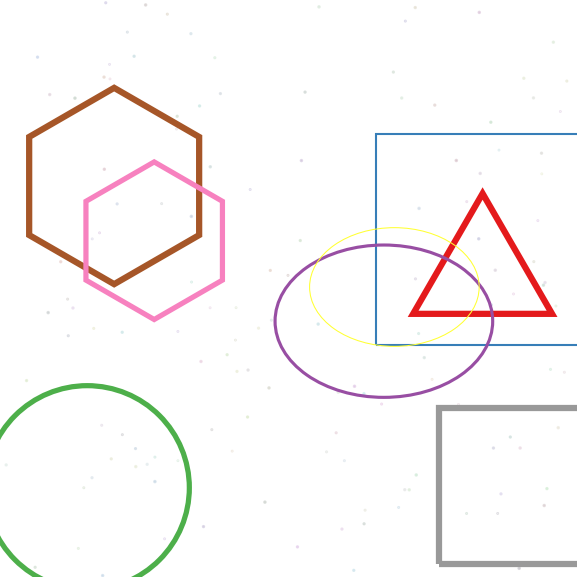[{"shape": "triangle", "thickness": 3, "radius": 0.69, "center": [0.836, 0.525]}, {"shape": "square", "thickness": 1, "radius": 0.91, "center": [0.834, 0.584]}, {"shape": "circle", "thickness": 2.5, "radius": 0.88, "center": [0.151, 0.155]}, {"shape": "oval", "thickness": 1.5, "radius": 0.94, "center": [0.665, 0.443]}, {"shape": "oval", "thickness": 0.5, "radius": 0.73, "center": [0.683, 0.502]}, {"shape": "hexagon", "thickness": 3, "radius": 0.85, "center": [0.198, 0.677]}, {"shape": "hexagon", "thickness": 2.5, "radius": 0.68, "center": [0.267, 0.582]}, {"shape": "square", "thickness": 3, "radius": 0.68, "center": [0.896, 0.157]}]